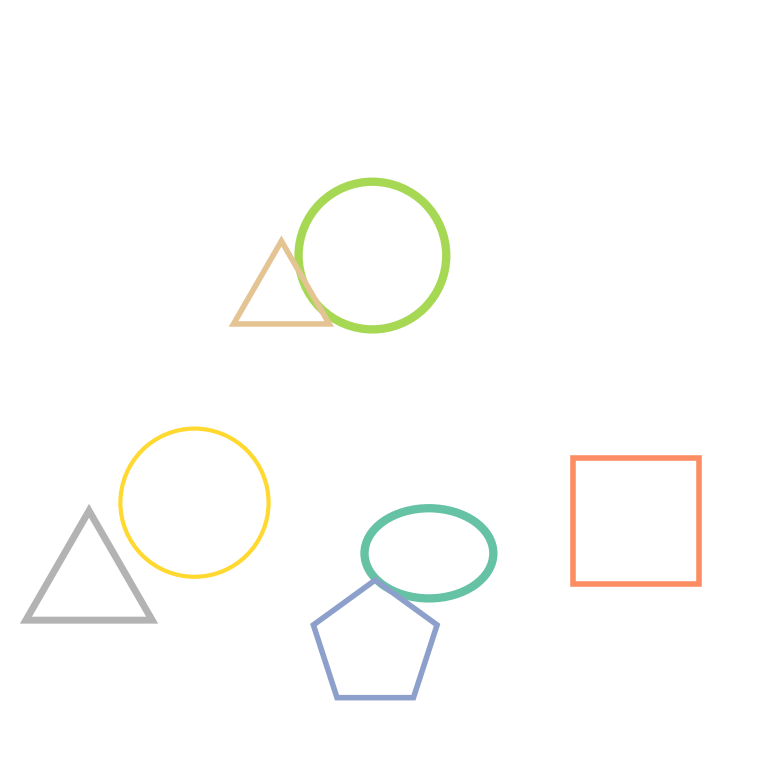[{"shape": "oval", "thickness": 3, "radius": 0.42, "center": [0.557, 0.281]}, {"shape": "square", "thickness": 2, "radius": 0.41, "center": [0.826, 0.323]}, {"shape": "pentagon", "thickness": 2, "radius": 0.42, "center": [0.487, 0.162]}, {"shape": "circle", "thickness": 3, "radius": 0.48, "center": [0.484, 0.668]}, {"shape": "circle", "thickness": 1.5, "radius": 0.48, "center": [0.253, 0.347]}, {"shape": "triangle", "thickness": 2, "radius": 0.36, "center": [0.365, 0.615]}, {"shape": "triangle", "thickness": 2.5, "radius": 0.47, "center": [0.116, 0.242]}]